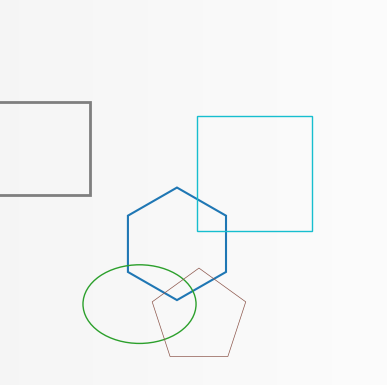[{"shape": "hexagon", "thickness": 1.5, "radius": 0.73, "center": [0.457, 0.367]}, {"shape": "oval", "thickness": 1, "radius": 0.73, "center": [0.36, 0.21]}, {"shape": "pentagon", "thickness": 0.5, "radius": 0.63, "center": [0.513, 0.177]}, {"shape": "square", "thickness": 2, "radius": 0.6, "center": [0.111, 0.613]}, {"shape": "square", "thickness": 1, "radius": 0.74, "center": [0.656, 0.549]}]